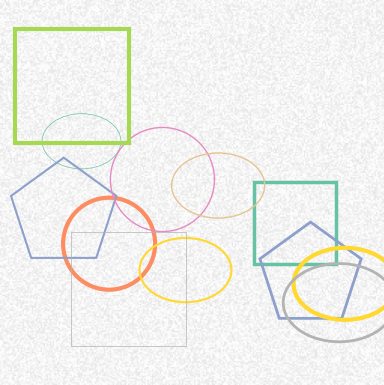[{"shape": "oval", "thickness": 0.5, "radius": 0.51, "center": [0.212, 0.633]}, {"shape": "square", "thickness": 2.5, "radius": 0.53, "center": [0.767, 0.421]}, {"shape": "circle", "thickness": 3, "radius": 0.6, "center": [0.283, 0.367]}, {"shape": "pentagon", "thickness": 1.5, "radius": 0.72, "center": [0.165, 0.447]}, {"shape": "pentagon", "thickness": 2, "radius": 0.69, "center": [0.807, 0.285]}, {"shape": "circle", "thickness": 1, "radius": 0.68, "center": [0.422, 0.534]}, {"shape": "square", "thickness": 3, "radius": 0.74, "center": [0.188, 0.777]}, {"shape": "oval", "thickness": 3, "radius": 0.67, "center": [0.896, 0.263]}, {"shape": "oval", "thickness": 1.5, "radius": 0.6, "center": [0.482, 0.298]}, {"shape": "oval", "thickness": 1, "radius": 0.6, "center": [0.567, 0.518]}, {"shape": "square", "thickness": 0.5, "radius": 0.74, "center": [0.334, 0.249]}, {"shape": "oval", "thickness": 2, "radius": 0.73, "center": [0.881, 0.214]}]